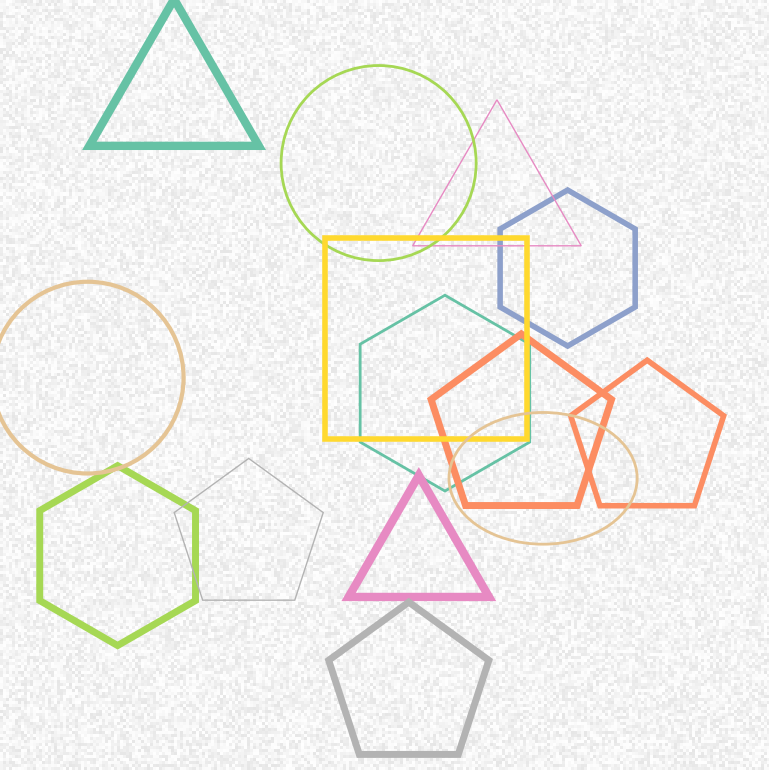[{"shape": "hexagon", "thickness": 1, "radius": 0.64, "center": [0.578, 0.489]}, {"shape": "triangle", "thickness": 3, "radius": 0.64, "center": [0.226, 0.874]}, {"shape": "pentagon", "thickness": 2, "radius": 0.52, "center": [0.84, 0.428]}, {"shape": "pentagon", "thickness": 2.5, "radius": 0.62, "center": [0.677, 0.443]}, {"shape": "hexagon", "thickness": 2, "radius": 0.51, "center": [0.737, 0.652]}, {"shape": "triangle", "thickness": 0.5, "radius": 0.63, "center": [0.645, 0.744]}, {"shape": "triangle", "thickness": 3, "radius": 0.53, "center": [0.544, 0.277]}, {"shape": "circle", "thickness": 1, "radius": 0.63, "center": [0.492, 0.788]}, {"shape": "hexagon", "thickness": 2.5, "radius": 0.58, "center": [0.153, 0.278]}, {"shape": "square", "thickness": 2, "radius": 0.65, "center": [0.553, 0.56]}, {"shape": "circle", "thickness": 1.5, "radius": 0.62, "center": [0.114, 0.51]}, {"shape": "oval", "thickness": 1, "radius": 0.61, "center": [0.705, 0.379]}, {"shape": "pentagon", "thickness": 2.5, "radius": 0.55, "center": [0.531, 0.109]}, {"shape": "pentagon", "thickness": 0.5, "radius": 0.51, "center": [0.323, 0.303]}]